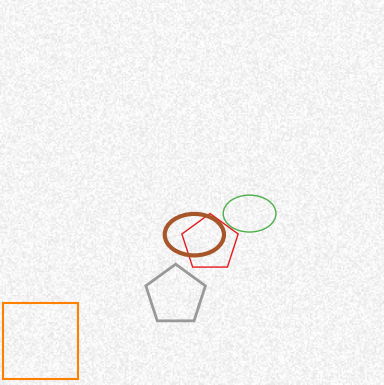[{"shape": "pentagon", "thickness": 1, "radius": 0.38, "center": [0.546, 0.368]}, {"shape": "oval", "thickness": 1, "radius": 0.34, "center": [0.648, 0.445]}, {"shape": "square", "thickness": 1.5, "radius": 0.49, "center": [0.105, 0.114]}, {"shape": "oval", "thickness": 3, "radius": 0.38, "center": [0.505, 0.39]}, {"shape": "pentagon", "thickness": 2, "radius": 0.41, "center": [0.456, 0.232]}]